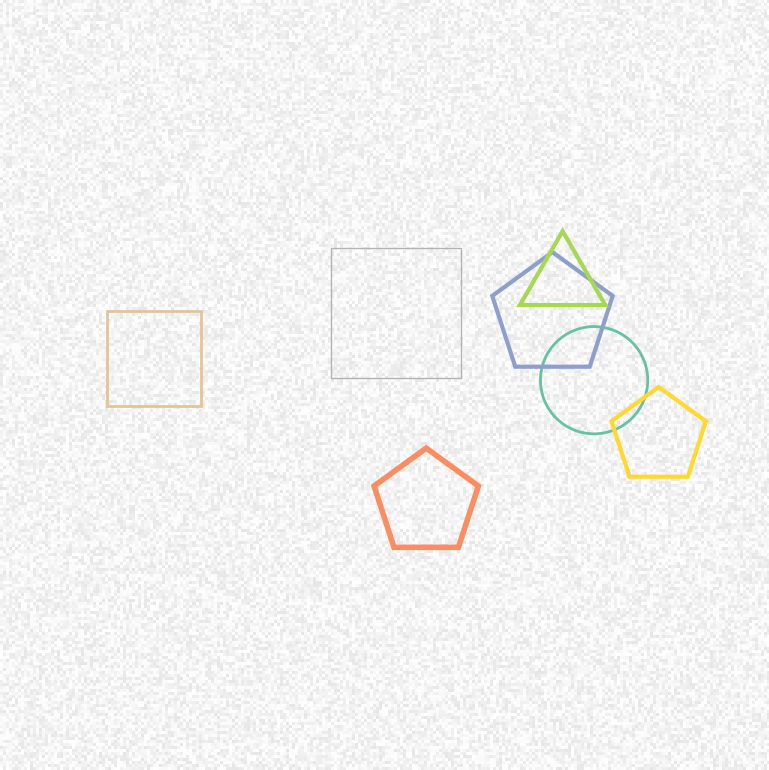[{"shape": "circle", "thickness": 1, "radius": 0.35, "center": [0.772, 0.506]}, {"shape": "pentagon", "thickness": 2, "radius": 0.36, "center": [0.554, 0.347]}, {"shape": "pentagon", "thickness": 1.5, "radius": 0.41, "center": [0.718, 0.59]}, {"shape": "triangle", "thickness": 1.5, "radius": 0.32, "center": [0.731, 0.636]}, {"shape": "pentagon", "thickness": 1.5, "radius": 0.32, "center": [0.855, 0.433]}, {"shape": "square", "thickness": 1, "radius": 0.31, "center": [0.2, 0.535]}, {"shape": "square", "thickness": 0.5, "radius": 0.42, "center": [0.514, 0.594]}]